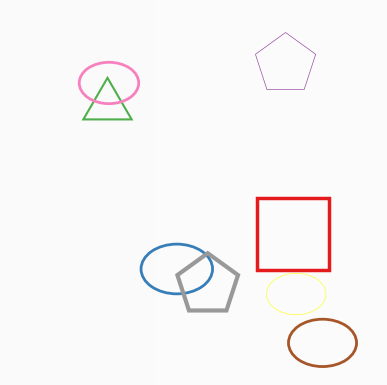[{"shape": "square", "thickness": 2.5, "radius": 0.46, "center": [0.756, 0.392]}, {"shape": "oval", "thickness": 2, "radius": 0.46, "center": [0.456, 0.301]}, {"shape": "triangle", "thickness": 1.5, "radius": 0.36, "center": [0.277, 0.726]}, {"shape": "pentagon", "thickness": 0.5, "radius": 0.41, "center": [0.737, 0.834]}, {"shape": "oval", "thickness": 0.5, "radius": 0.38, "center": [0.764, 0.236]}, {"shape": "oval", "thickness": 2, "radius": 0.44, "center": [0.832, 0.109]}, {"shape": "oval", "thickness": 2, "radius": 0.38, "center": [0.281, 0.784]}, {"shape": "pentagon", "thickness": 3, "radius": 0.41, "center": [0.536, 0.26]}]